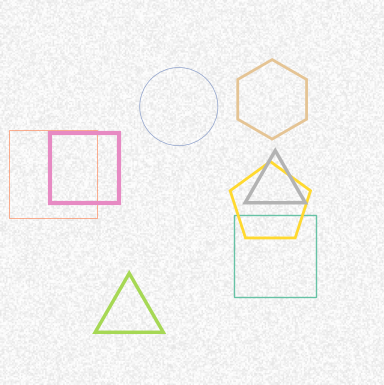[{"shape": "square", "thickness": 1, "radius": 0.54, "center": [0.715, 0.335]}, {"shape": "square", "thickness": 0.5, "radius": 0.57, "center": [0.137, 0.549]}, {"shape": "circle", "thickness": 0.5, "radius": 0.51, "center": [0.464, 0.723]}, {"shape": "square", "thickness": 3, "radius": 0.45, "center": [0.219, 0.564]}, {"shape": "triangle", "thickness": 2.5, "radius": 0.51, "center": [0.336, 0.188]}, {"shape": "pentagon", "thickness": 2, "radius": 0.55, "center": [0.702, 0.471]}, {"shape": "hexagon", "thickness": 2, "radius": 0.52, "center": [0.707, 0.742]}, {"shape": "triangle", "thickness": 2.5, "radius": 0.45, "center": [0.715, 0.519]}]